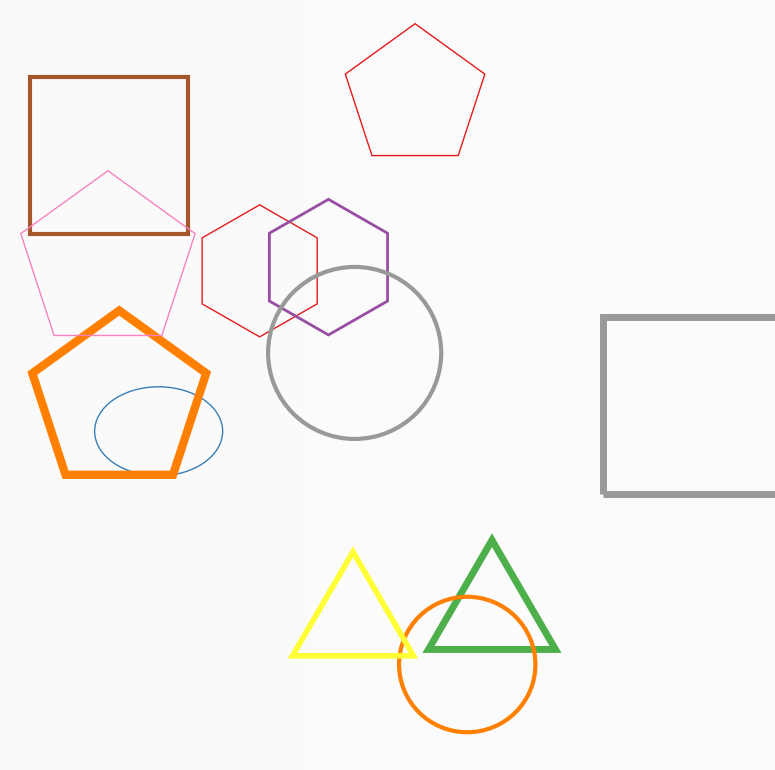[{"shape": "pentagon", "thickness": 0.5, "radius": 0.47, "center": [0.536, 0.875]}, {"shape": "hexagon", "thickness": 0.5, "radius": 0.43, "center": [0.335, 0.648]}, {"shape": "oval", "thickness": 0.5, "radius": 0.41, "center": [0.205, 0.44]}, {"shape": "triangle", "thickness": 2.5, "radius": 0.47, "center": [0.635, 0.204]}, {"shape": "hexagon", "thickness": 1, "radius": 0.44, "center": [0.424, 0.653]}, {"shape": "pentagon", "thickness": 3, "radius": 0.59, "center": [0.154, 0.479]}, {"shape": "circle", "thickness": 1.5, "radius": 0.44, "center": [0.603, 0.137]}, {"shape": "triangle", "thickness": 2, "radius": 0.45, "center": [0.455, 0.193]}, {"shape": "square", "thickness": 1.5, "radius": 0.51, "center": [0.14, 0.798]}, {"shape": "pentagon", "thickness": 0.5, "radius": 0.59, "center": [0.139, 0.66]}, {"shape": "circle", "thickness": 1.5, "radius": 0.56, "center": [0.458, 0.542]}, {"shape": "square", "thickness": 2.5, "radius": 0.57, "center": [0.892, 0.473]}]